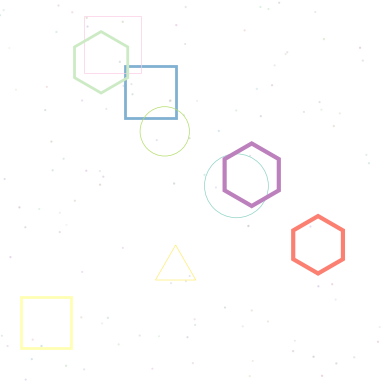[{"shape": "circle", "thickness": 0.5, "radius": 0.41, "center": [0.614, 0.517]}, {"shape": "square", "thickness": 2, "radius": 0.32, "center": [0.119, 0.162]}, {"shape": "hexagon", "thickness": 3, "radius": 0.37, "center": [0.826, 0.364]}, {"shape": "square", "thickness": 2, "radius": 0.33, "center": [0.391, 0.761]}, {"shape": "circle", "thickness": 0.5, "radius": 0.32, "center": [0.428, 0.659]}, {"shape": "square", "thickness": 0.5, "radius": 0.37, "center": [0.292, 0.885]}, {"shape": "hexagon", "thickness": 3, "radius": 0.41, "center": [0.654, 0.546]}, {"shape": "hexagon", "thickness": 2, "radius": 0.4, "center": [0.263, 0.838]}, {"shape": "triangle", "thickness": 0.5, "radius": 0.3, "center": [0.456, 0.303]}]